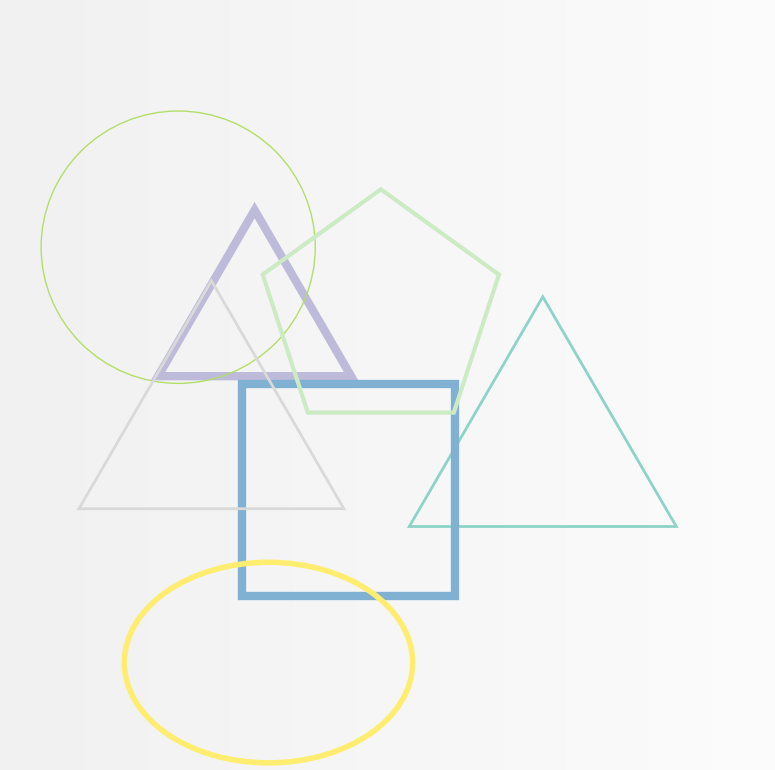[{"shape": "triangle", "thickness": 1, "radius": 0.99, "center": [0.7, 0.416]}, {"shape": "triangle", "thickness": 3, "radius": 0.72, "center": [0.329, 0.583]}, {"shape": "square", "thickness": 3, "radius": 0.69, "center": [0.449, 0.363]}, {"shape": "circle", "thickness": 0.5, "radius": 0.88, "center": [0.23, 0.679]}, {"shape": "triangle", "thickness": 1, "radius": 0.99, "center": [0.273, 0.438]}, {"shape": "pentagon", "thickness": 1.5, "radius": 0.8, "center": [0.491, 0.594]}, {"shape": "oval", "thickness": 2, "radius": 0.93, "center": [0.346, 0.14]}]